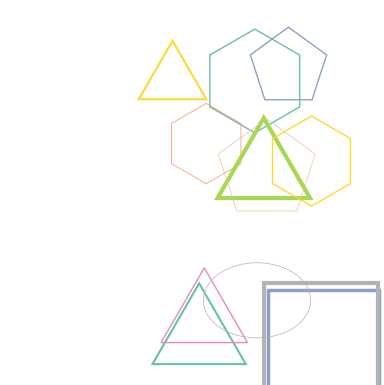[{"shape": "triangle", "thickness": 1.5, "radius": 0.7, "center": [0.517, 0.124]}, {"shape": "hexagon", "thickness": 1, "radius": 0.67, "center": [0.662, 0.79]}, {"shape": "hexagon", "thickness": 0.5, "radius": 0.52, "center": [0.536, 0.627]}, {"shape": "square", "thickness": 2.5, "radius": 0.72, "center": [0.84, 0.103]}, {"shape": "pentagon", "thickness": 1, "radius": 0.52, "center": [0.749, 0.825]}, {"shape": "triangle", "thickness": 1, "radius": 0.65, "center": [0.531, 0.175]}, {"shape": "triangle", "thickness": 3, "radius": 0.69, "center": [0.685, 0.555]}, {"shape": "hexagon", "thickness": 1, "radius": 0.58, "center": [0.809, 0.582]}, {"shape": "triangle", "thickness": 1.5, "radius": 0.51, "center": [0.448, 0.793]}, {"shape": "pentagon", "thickness": 0.5, "radius": 0.66, "center": [0.693, 0.559]}, {"shape": "oval", "thickness": 0.5, "radius": 0.7, "center": [0.667, 0.22]}, {"shape": "square", "thickness": 3, "radius": 0.74, "center": [0.834, 0.117]}]